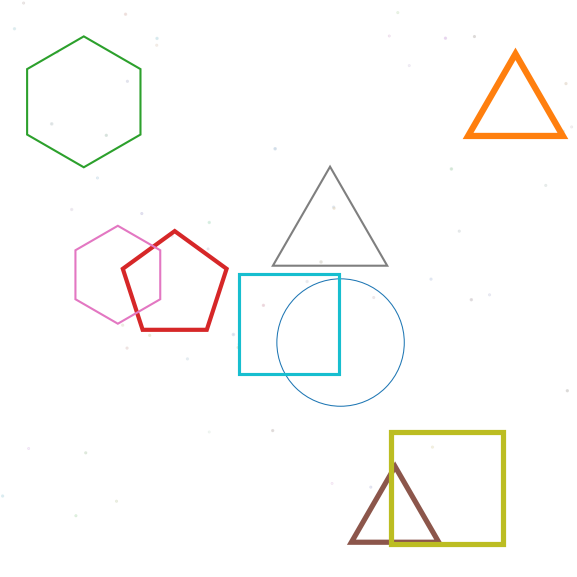[{"shape": "circle", "thickness": 0.5, "radius": 0.55, "center": [0.59, 0.406]}, {"shape": "triangle", "thickness": 3, "radius": 0.47, "center": [0.893, 0.811]}, {"shape": "hexagon", "thickness": 1, "radius": 0.57, "center": [0.145, 0.823]}, {"shape": "pentagon", "thickness": 2, "radius": 0.47, "center": [0.303, 0.504]}, {"shape": "triangle", "thickness": 2.5, "radius": 0.44, "center": [0.684, 0.104]}, {"shape": "hexagon", "thickness": 1, "radius": 0.42, "center": [0.204, 0.523]}, {"shape": "triangle", "thickness": 1, "radius": 0.57, "center": [0.572, 0.596]}, {"shape": "square", "thickness": 2.5, "radius": 0.48, "center": [0.774, 0.154]}, {"shape": "square", "thickness": 1.5, "radius": 0.43, "center": [0.5, 0.438]}]